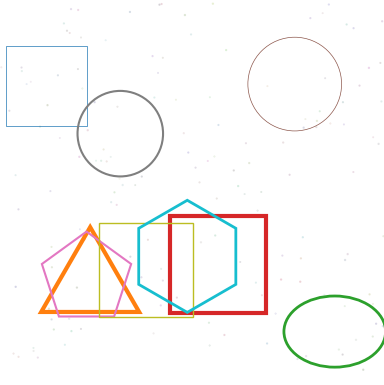[{"shape": "square", "thickness": 0.5, "radius": 0.52, "center": [0.121, 0.777]}, {"shape": "triangle", "thickness": 3, "radius": 0.73, "center": [0.234, 0.263]}, {"shape": "oval", "thickness": 2, "radius": 0.66, "center": [0.87, 0.139]}, {"shape": "square", "thickness": 3, "radius": 0.63, "center": [0.566, 0.313]}, {"shape": "circle", "thickness": 0.5, "radius": 0.61, "center": [0.766, 0.782]}, {"shape": "pentagon", "thickness": 1.5, "radius": 0.61, "center": [0.225, 0.277]}, {"shape": "circle", "thickness": 1.5, "radius": 0.56, "center": [0.312, 0.653]}, {"shape": "square", "thickness": 1, "radius": 0.61, "center": [0.379, 0.3]}, {"shape": "hexagon", "thickness": 2, "radius": 0.73, "center": [0.486, 0.334]}]